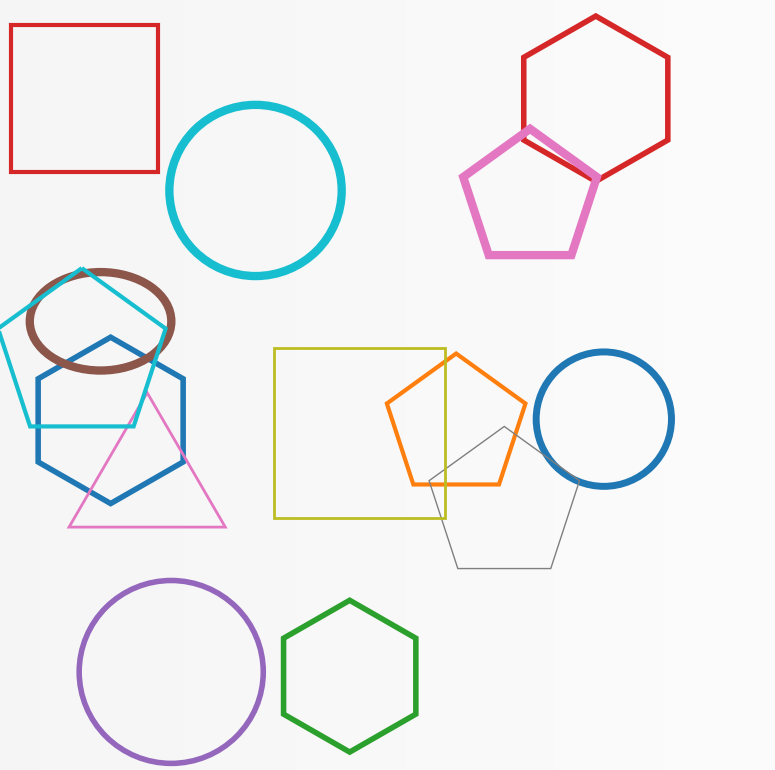[{"shape": "hexagon", "thickness": 2, "radius": 0.54, "center": [0.143, 0.454]}, {"shape": "circle", "thickness": 2.5, "radius": 0.44, "center": [0.779, 0.456]}, {"shape": "pentagon", "thickness": 1.5, "radius": 0.47, "center": [0.589, 0.447]}, {"shape": "hexagon", "thickness": 2, "radius": 0.49, "center": [0.451, 0.122]}, {"shape": "square", "thickness": 1.5, "radius": 0.48, "center": [0.109, 0.872]}, {"shape": "hexagon", "thickness": 2, "radius": 0.54, "center": [0.769, 0.872]}, {"shape": "circle", "thickness": 2, "radius": 0.59, "center": [0.221, 0.127]}, {"shape": "oval", "thickness": 3, "radius": 0.46, "center": [0.13, 0.583]}, {"shape": "pentagon", "thickness": 3, "radius": 0.45, "center": [0.684, 0.742]}, {"shape": "triangle", "thickness": 1, "radius": 0.58, "center": [0.19, 0.374]}, {"shape": "pentagon", "thickness": 0.5, "radius": 0.51, "center": [0.651, 0.344]}, {"shape": "square", "thickness": 1, "radius": 0.55, "center": [0.464, 0.438]}, {"shape": "pentagon", "thickness": 1.5, "radius": 0.57, "center": [0.106, 0.538]}, {"shape": "circle", "thickness": 3, "radius": 0.56, "center": [0.33, 0.753]}]